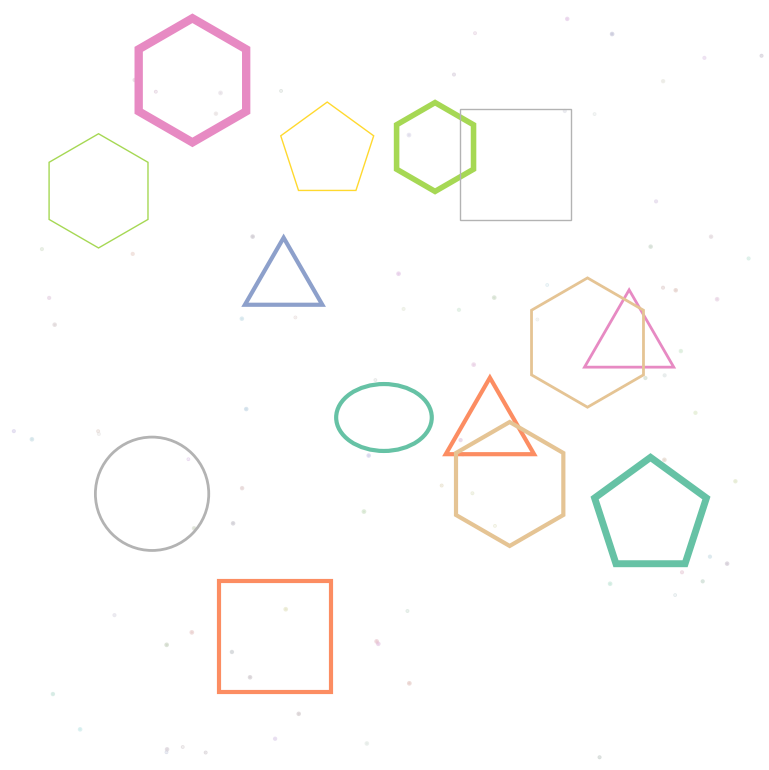[{"shape": "pentagon", "thickness": 2.5, "radius": 0.38, "center": [0.845, 0.33]}, {"shape": "oval", "thickness": 1.5, "radius": 0.31, "center": [0.499, 0.458]}, {"shape": "square", "thickness": 1.5, "radius": 0.36, "center": [0.357, 0.173]}, {"shape": "triangle", "thickness": 1.5, "radius": 0.33, "center": [0.636, 0.443]}, {"shape": "triangle", "thickness": 1.5, "radius": 0.29, "center": [0.368, 0.633]}, {"shape": "hexagon", "thickness": 3, "radius": 0.4, "center": [0.25, 0.896]}, {"shape": "triangle", "thickness": 1, "radius": 0.33, "center": [0.817, 0.557]}, {"shape": "hexagon", "thickness": 2, "radius": 0.29, "center": [0.565, 0.809]}, {"shape": "hexagon", "thickness": 0.5, "radius": 0.37, "center": [0.128, 0.752]}, {"shape": "pentagon", "thickness": 0.5, "radius": 0.32, "center": [0.425, 0.804]}, {"shape": "hexagon", "thickness": 1.5, "radius": 0.4, "center": [0.662, 0.371]}, {"shape": "hexagon", "thickness": 1, "radius": 0.42, "center": [0.763, 0.555]}, {"shape": "square", "thickness": 0.5, "radius": 0.36, "center": [0.67, 0.787]}, {"shape": "circle", "thickness": 1, "radius": 0.37, "center": [0.197, 0.359]}]